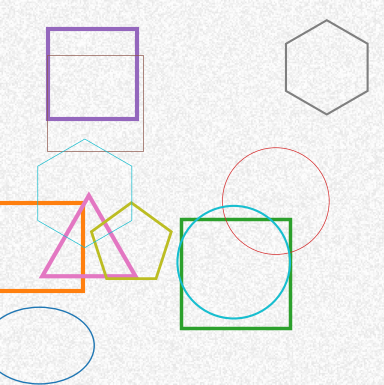[{"shape": "oval", "thickness": 1, "radius": 0.71, "center": [0.102, 0.102]}, {"shape": "square", "thickness": 3, "radius": 0.57, "center": [0.1, 0.359]}, {"shape": "square", "thickness": 2.5, "radius": 0.71, "center": [0.611, 0.289]}, {"shape": "circle", "thickness": 0.5, "radius": 0.69, "center": [0.716, 0.478]}, {"shape": "square", "thickness": 3, "radius": 0.58, "center": [0.241, 0.807]}, {"shape": "square", "thickness": 0.5, "radius": 0.62, "center": [0.246, 0.732]}, {"shape": "triangle", "thickness": 3, "radius": 0.7, "center": [0.231, 0.352]}, {"shape": "hexagon", "thickness": 1.5, "radius": 0.61, "center": [0.849, 0.825]}, {"shape": "pentagon", "thickness": 2, "radius": 0.55, "center": [0.341, 0.364]}, {"shape": "hexagon", "thickness": 0.5, "radius": 0.71, "center": [0.22, 0.498]}, {"shape": "circle", "thickness": 1.5, "radius": 0.73, "center": [0.607, 0.319]}]